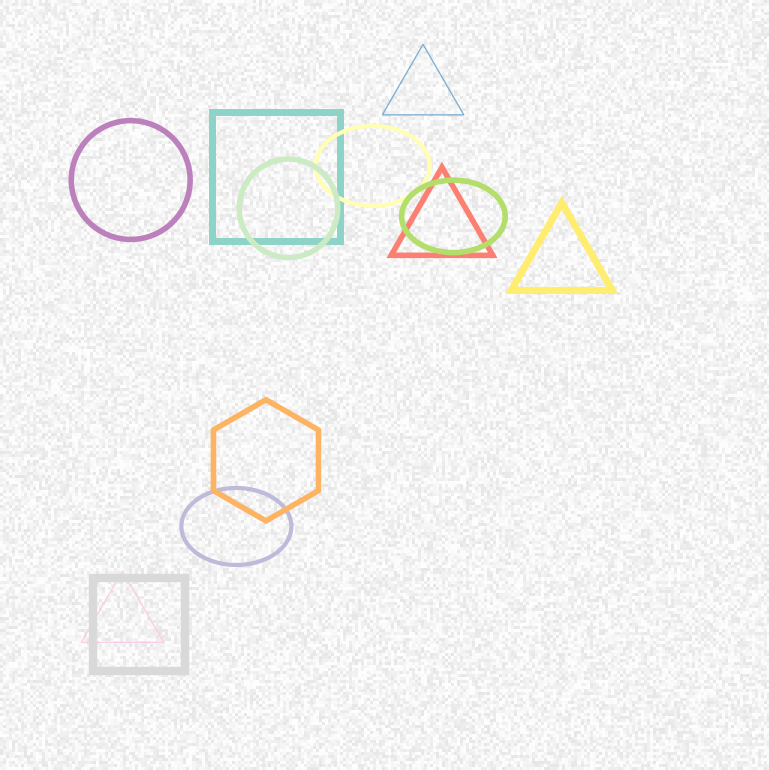[{"shape": "square", "thickness": 2.5, "radius": 0.42, "center": [0.359, 0.771]}, {"shape": "oval", "thickness": 1.5, "radius": 0.37, "center": [0.484, 0.785]}, {"shape": "oval", "thickness": 1.5, "radius": 0.36, "center": [0.307, 0.316]}, {"shape": "triangle", "thickness": 2, "radius": 0.38, "center": [0.574, 0.707]}, {"shape": "triangle", "thickness": 0.5, "radius": 0.31, "center": [0.549, 0.881]}, {"shape": "hexagon", "thickness": 2, "radius": 0.39, "center": [0.345, 0.402]}, {"shape": "oval", "thickness": 2, "radius": 0.34, "center": [0.589, 0.719]}, {"shape": "triangle", "thickness": 0.5, "radius": 0.31, "center": [0.159, 0.197]}, {"shape": "square", "thickness": 3, "radius": 0.3, "center": [0.18, 0.189]}, {"shape": "circle", "thickness": 2, "radius": 0.39, "center": [0.17, 0.766]}, {"shape": "circle", "thickness": 2, "radius": 0.32, "center": [0.375, 0.73]}, {"shape": "triangle", "thickness": 2.5, "radius": 0.38, "center": [0.73, 0.661]}]